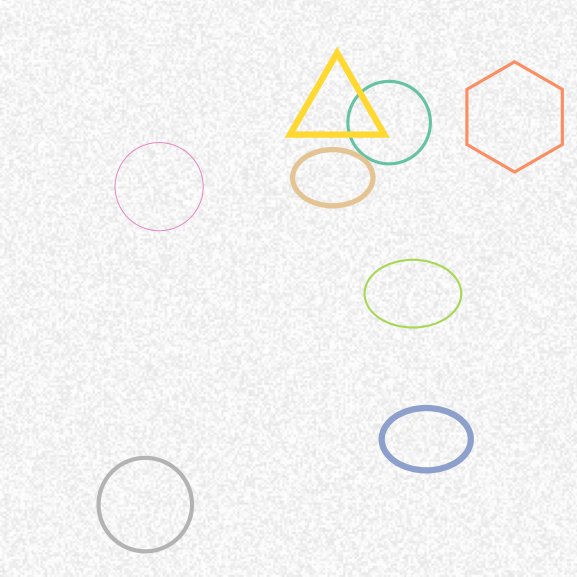[{"shape": "circle", "thickness": 1.5, "radius": 0.36, "center": [0.674, 0.787]}, {"shape": "hexagon", "thickness": 1.5, "radius": 0.48, "center": [0.891, 0.797]}, {"shape": "oval", "thickness": 3, "radius": 0.39, "center": [0.738, 0.239]}, {"shape": "circle", "thickness": 0.5, "radius": 0.38, "center": [0.276, 0.676]}, {"shape": "oval", "thickness": 1, "radius": 0.42, "center": [0.715, 0.491]}, {"shape": "triangle", "thickness": 3, "radius": 0.47, "center": [0.584, 0.813]}, {"shape": "oval", "thickness": 2.5, "radius": 0.35, "center": [0.576, 0.691]}, {"shape": "circle", "thickness": 2, "radius": 0.4, "center": [0.252, 0.125]}]